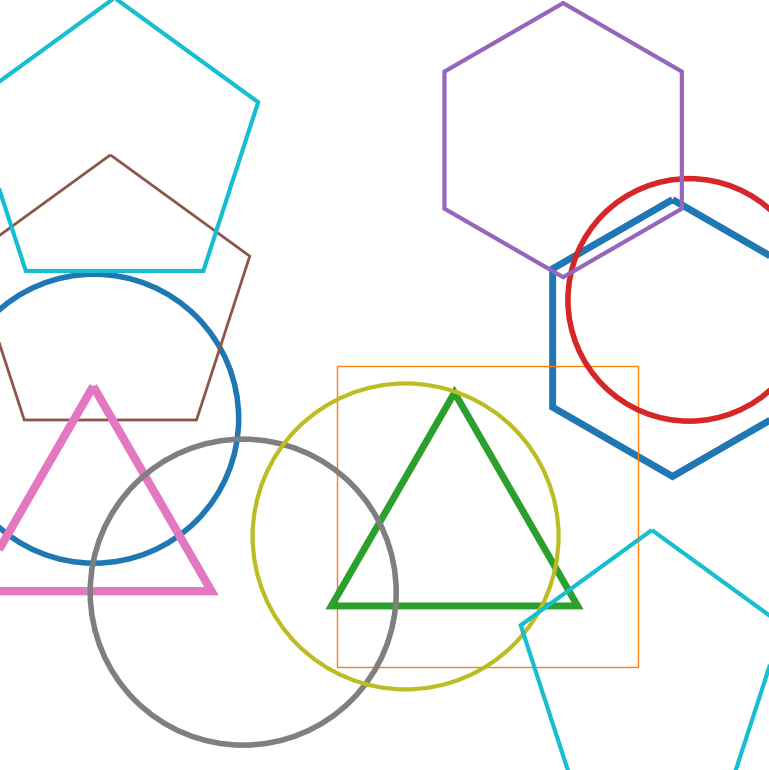[{"shape": "circle", "thickness": 2, "radius": 0.94, "center": [0.122, 0.456]}, {"shape": "hexagon", "thickness": 2.5, "radius": 0.9, "center": [0.873, 0.561]}, {"shape": "square", "thickness": 0.5, "radius": 0.98, "center": [0.633, 0.329]}, {"shape": "triangle", "thickness": 2.5, "radius": 0.92, "center": [0.59, 0.305]}, {"shape": "circle", "thickness": 2, "radius": 0.79, "center": [0.895, 0.611]}, {"shape": "hexagon", "thickness": 1.5, "radius": 0.89, "center": [0.731, 0.818]}, {"shape": "pentagon", "thickness": 1, "radius": 0.95, "center": [0.143, 0.609]}, {"shape": "triangle", "thickness": 3, "radius": 0.89, "center": [0.121, 0.321]}, {"shape": "circle", "thickness": 2, "radius": 0.99, "center": [0.316, 0.231]}, {"shape": "circle", "thickness": 1.5, "radius": 0.99, "center": [0.527, 0.303]}, {"shape": "pentagon", "thickness": 1.5, "radius": 0.98, "center": [0.149, 0.807]}, {"shape": "pentagon", "thickness": 1.5, "radius": 0.89, "center": [0.846, 0.133]}]